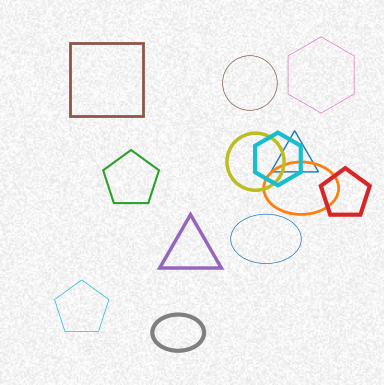[{"shape": "triangle", "thickness": 1, "radius": 0.36, "center": [0.765, 0.589]}, {"shape": "oval", "thickness": 0.5, "radius": 0.46, "center": [0.691, 0.379]}, {"shape": "oval", "thickness": 2, "radius": 0.49, "center": [0.782, 0.511]}, {"shape": "pentagon", "thickness": 1.5, "radius": 0.38, "center": [0.34, 0.534]}, {"shape": "pentagon", "thickness": 3, "radius": 0.33, "center": [0.897, 0.496]}, {"shape": "triangle", "thickness": 2.5, "radius": 0.46, "center": [0.495, 0.35]}, {"shape": "circle", "thickness": 0.5, "radius": 0.36, "center": [0.649, 0.784]}, {"shape": "square", "thickness": 2, "radius": 0.47, "center": [0.277, 0.793]}, {"shape": "hexagon", "thickness": 0.5, "radius": 0.5, "center": [0.834, 0.805]}, {"shape": "oval", "thickness": 3, "radius": 0.34, "center": [0.463, 0.136]}, {"shape": "circle", "thickness": 2.5, "radius": 0.37, "center": [0.664, 0.58]}, {"shape": "pentagon", "thickness": 0.5, "radius": 0.37, "center": [0.212, 0.199]}, {"shape": "hexagon", "thickness": 3, "radius": 0.34, "center": [0.722, 0.587]}]